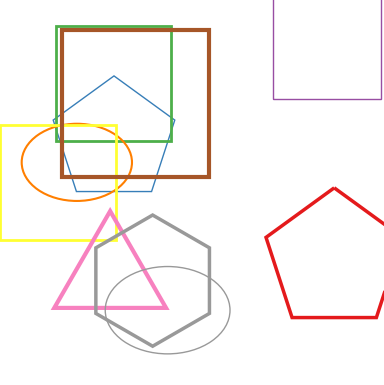[{"shape": "pentagon", "thickness": 2.5, "radius": 0.93, "center": [0.868, 0.326]}, {"shape": "pentagon", "thickness": 1, "radius": 0.83, "center": [0.296, 0.637]}, {"shape": "square", "thickness": 2, "radius": 0.75, "center": [0.294, 0.783]}, {"shape": "square", "thickness": 1, "radius": 0.7, "center": [0.849, 0.882]}, {"shape": "oval", "thickness": 1.5, "radius": 0.72, "center": [0.2, 0.578]}, {"shape": "square", "thickness": 2, "radius": 0.75, "center": [0.151, 0.526]}, {"shape": "square", "thickness": 3, "radius": 0.95, "center": [0.352, 0.732]}, {"shape": "triangle", "thickness": 3, "radius": 0.84, "center": [0.286, 0.284]}, {"shape": "hexagon", "thickness": 2.5, "radius": 0.85, "center": [0.397, 0.271]}, {"shape": "oval", "thickness": 1, "radius": 0.81, "center": [0.435, 0.194]}]